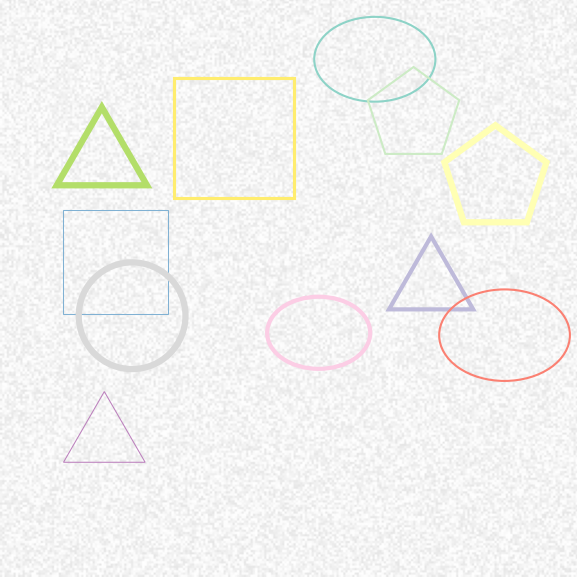[{"shape": "oval", "thickness": 1, "radius": 0.52, "center": [0.649, 0.897]}, {"shape": "pentagon", "thickness": 3, "radius": 0.46, "center": [0.858, 0.689]}, {"shape": "triangle", "thickness": 2, "radius": 0.42, "center": [0.747, 0.506]}, {"shape": "oval", "thickness": 1, "radius": 0.57, "center": [0.874, 0.419]}, {"shape": "square", "thickness": 0.5, "radius": 0.45, "center": [0.2, 0.546]}, {"shape": "triangle", "thickness": 3, "radius": 0.45, "center": [0.176, 0.723]}, {"shape": "oval", "thickness": 2, "radius": 0.45, "center": [0.552, 0.423]}, {"shape": "circle", "thickness": 3, "radius": 0.46, "center": [0.229, 0.452]}, {"shape": "triangle", "thickness": 0.5, "radius": 0.41, "center": [0.181, 0.239]}, {"shape": "pentagon", "thickness": 1, "radius": 0.42, "center": [0.716, 0.8]}, {"shape": "square", "thickness": 1.5, "radius": 0.52, "center": [0.404, 0.76]}]